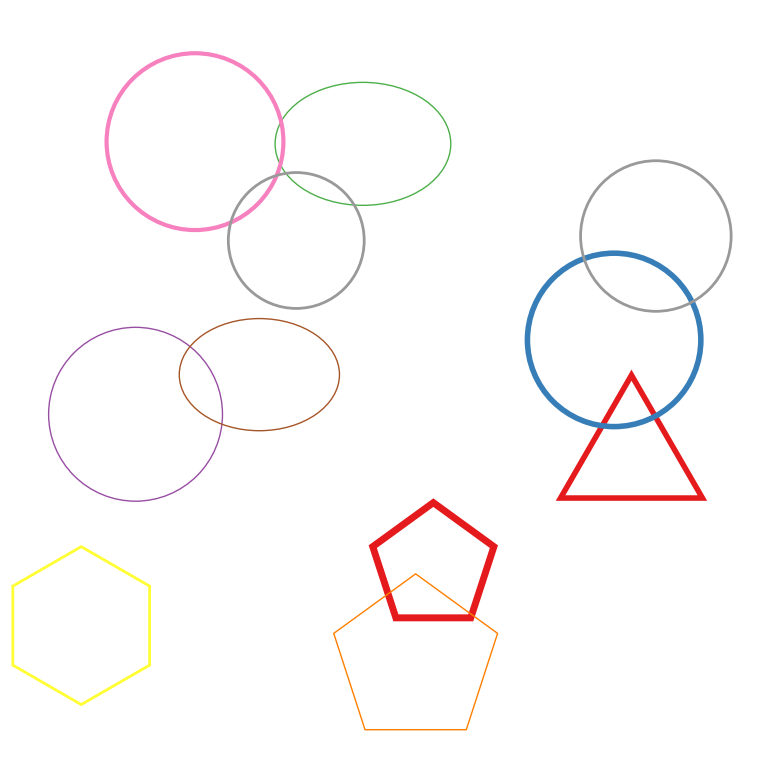[{"shape": "pentagon", "thickness": 2.5, "radius": 0.41, "center": [0.563, 0.265]}, {"shape": "triangle", "thickness": 2, "radius": 0.53, "center": [0.82, 0.406]}, {"shape": "circle", "thickness": 2, "radius": 0.56, "center": [0.798, 0.559]}, {"shape": "oval", "thickness": 0.5, "radius": 0.57, "center": [0.471, 0.813]}, {"shape": "circle", "thickness": 0.5, "radius": 0.56, "center": [0.176, 0.462]}, {"shape": "pentagon", "thickness": 0.5, "radius": 0.56, "center": [0.54, 0.143]}, {"shape": "hexagon", "thickness": 1, "radius": 0.51, "center": [0.105, 0.188]}, {"shape": "oval", "thickness": 0.5, "radius": 0.52, "center": [0.337, 0.513]}, {"shape": "circle", "thickness": 1.5, "radius": 0.57, "center": [0.253, 0.816]}, {"shape": "circle", "thickness": 1, "radius": 0.44, "center": [0.385, 0.688]}, {"shape": "circle", "thickness": 1, "radius": 0.49, "center": [0.852, 0.693]}]